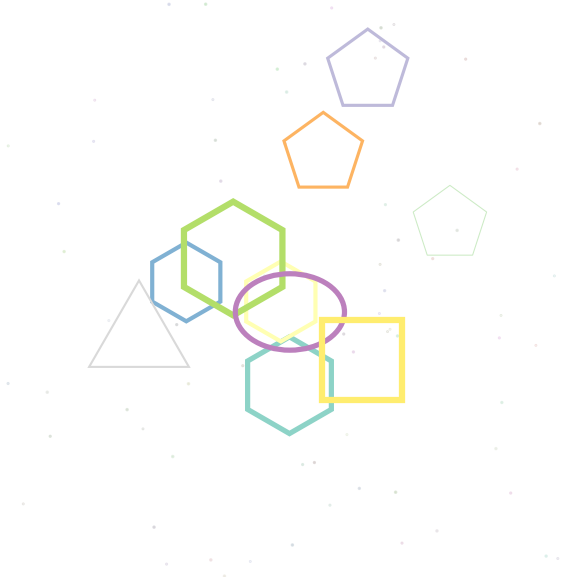[{"shape": "hexagon", "thickness": 2.5, "radius": 0.42, "center": [0.501, 0.332]}, {"shape": "hexagon", "thickness": 2, "radius": 0.35, "center": [0.486, 0.477]}, {"shape": "pentagon", "thickness": 1.5, "radius": 0.36, "center": [0.637, 0.876]}, {"shape": "hexagon", "thickness": 2, "radius": 0.34, "center": [0.323, 0.511]}, {"shape": "pentagon", "thickness": 1.5, "radius": 0.36, "center": [0.56, 0.733]}, {"shape": "hexagon", "thickness": 3, "radius": 0.49, "center": [0.404, 0.552]}, {"shape": "triangle", "thickness": 1, "radius": 0.5, "center": [0.241, 0.414]}, {"shape": "oval", "thickness": 2.5, "radius": 0.47, "center": [0.502, 0.459]}, {"shape": "pentagon", "thickness": 0.5, "radius": 0.33, "center": [0.779, 0.611]}, {"shape": "square", "thickness": 3, "radius": 0.35, "center": [0.627, 0.375]}]